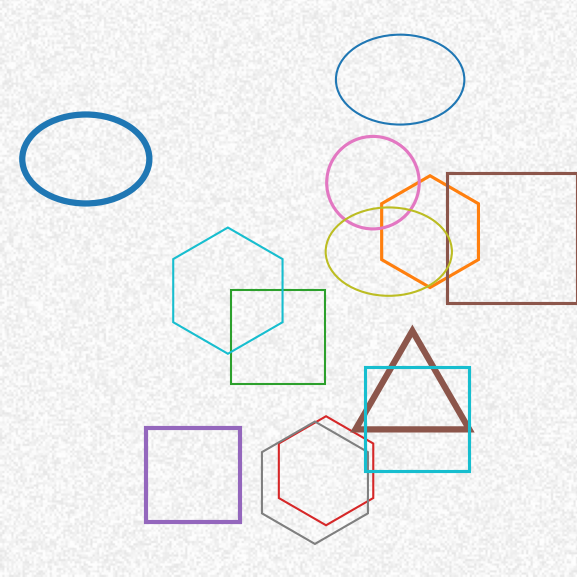[{"shape": "oval", "thickness": 1, "radius": 0.56, "center": [0.693, 0.861]}, {"shape": "oval", "thickness": 3, "radius": 0.55, "center": [0.149, 0.724]}, {"shape": "hexagon", "thickness": 1.5, "radius": 0.48, "center": [0.745, 0.598]}, {"shape": "square", "thickness": 1, "radius": 0.41, "center": [0.482, 0.416]}, {"shape": "hexagon", "thickness": 1, "radius": 0.47, "center": [0.565, 0.184]}, {"shape": "square", "thickness": 2, "radius": 0.41, "center": [0.334, 0.176]}, {"shape": "triangle", "thickness": 3, "radius": 0.57, "center": [0.714, 0.312]}, {"shape": "square", "thickness": 1.5, "radius": 0.56, "center": [0.886, 0.587]}, {"shape": "circle", "thickness": 1.5, "radius": 0.4, "center": [0.646, 0.683]}, {"shape": "hexagon", "thickness": 1, "radius": 0.53, "center": [0.545, 0.163]}, {"shape": "oval", "thickness": 1, "radius": 0.55, "center": [0.673, 0.563]}, {"shape": "square", "thickness": 1.5, "radius": 0.45, "center": [0.723, 0.274]}, {"shape": "hexagon", "thickness": 1, "radius": 0.55, "center": [0.395, 0.496]}]